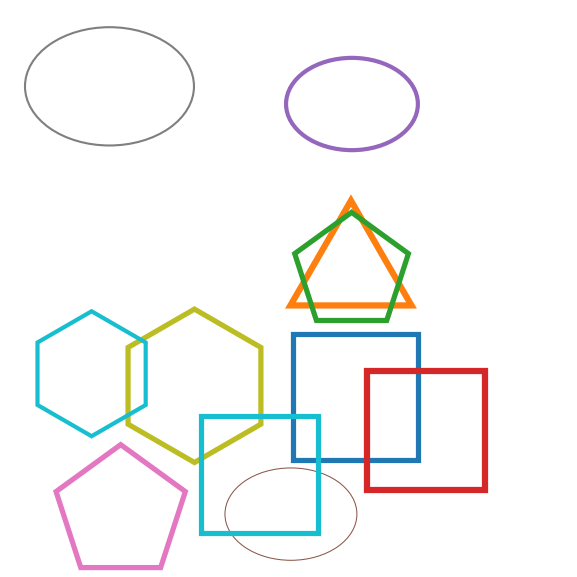[{"shape": "square", "thickness": 2.5, "radius": 0.54, "center": [0.616, 0.311]}, {"shape": "triangle", "thickness": 3, "radius": 0.6, "center": [0.608, 0.531]}, {"shape": "pentagon", "thickness": 2.5, "radius": 0.52, "center": [0.609, 0.528]}, {"shape": "square", "thickness": 3, "radius": 0.51, "center": [0.737, 0.254]}, {"shape": "oval", "thickness": 2, "radius": 0.57, "center": [0.609, 0.819]}, {"shape": "oval", "thickness": 0.5, "radius": 0.57, "center": [0.504, 0.109]}, {"shape": "pentagon", "thickness": 2.5, "radius": 0.59, "center": [0.209, 0.112]}, {"shape": "oval", "thickness": 1, "radius": 0.73, "center": [0.19, 0.85]}, {"shape": "hexagon", "thickness": 2.5, "radius": 0.66, "center": [0.337, 0.331]}, {"shape": "hexagon", "thickness": 2, "radius": 0.54, "center": [0.159, 0.352]}, {"shape": "square", "thickness": 2.5, "radius": 0.51, "center": [0.45, 0.177]}]